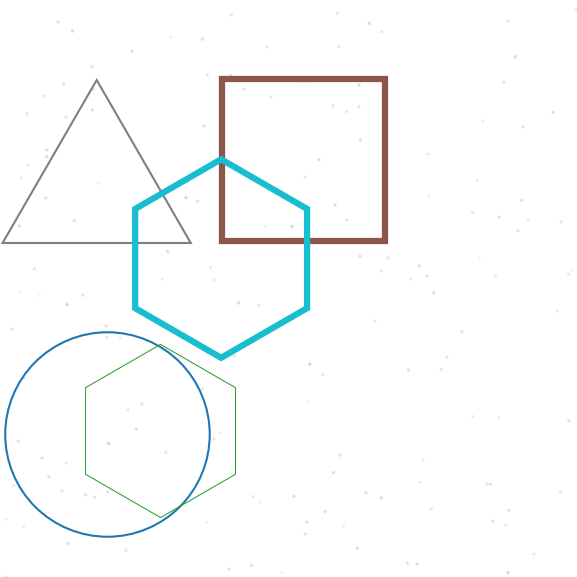[{"shape": "circle", "thickness": 1, "radius": 0.89, "center": [0.186, 0.247]}, {"shape": "hexagon", "thickness": 0.5, "radius": 0.75, "center": [0.278, 0.253]}, {"shape": "square", "thickness": 3, "radius": 0.7, "center": [0.526, 0.722]}, {"shape": "triangle", "thickness": 1, "radius": 0.94, "center": [0.167, 0.672]}, {"shape": "hexagon", "thickness": 3, "radius": 0.86, "center": [0.383, 0.551]}]